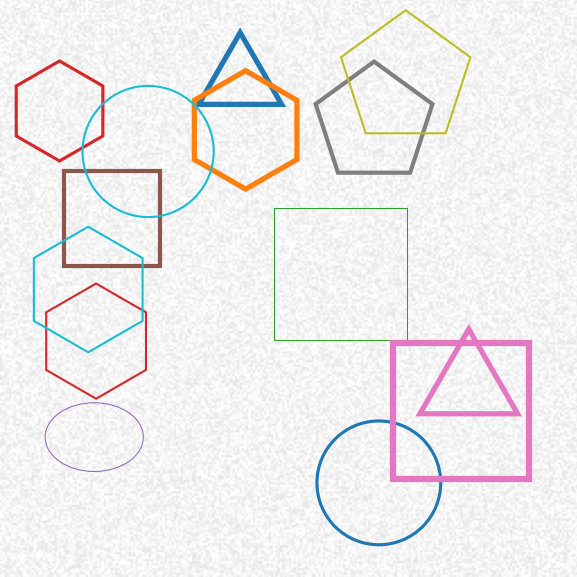[{"shape": "triangle", "thickness": 2.5, "radius": 0.41, "center": [0.416, 0.86]}, {"shape": "circle", "thickness": 1.5, "radius": 0.54, "center": [0.656, 0.163]}, {"shape": "hexagon", "thickness": 2.5, "radius": 0.51, "center": [0.425, 0.774]}, {"shape": "square", "thickness": 0.5, "radius": 0.57, "center": [0.59, 0.525]}, {"shape": "hexagon", "thickness": 1.5, "radius": 0.43, "center": [0.103, 0.807]}, {"shape": "hexagon", "thickness": 1, "radius": 0.5, "center": [0.166, 0.408]}, {"shape": "oval", "thickness": 0.5, "radius": 0.42, "center": [0.163, 0.242]}, {"shape": "square", "thickness": 2, "radius": 0.41, "center": [0.194, 0.621]}, {"shape": "triangle", "thickness": 2.5, "radius": 0.49, "center": [0.812, 0.331]}, {"shape": "square", "thickness": 3, "radius": 0.59, "center": [0.798, 0.287]}, {"shape": "pentagon", "thickness": 2, "radius": 0.53, "center": [0.648, 0.786]}, {"shape": "pentagon", "thickness": 1, "radius": 0.59, "center": [0.702, 0.864]}, {"shape": "circle", "thickness": 1, "radius": 0.57, "center": [0.256, 0.737]}, {"shape": "hexagon", "thickness": 1, "radius": 0.54, "center": [0.153, 0.498]}]